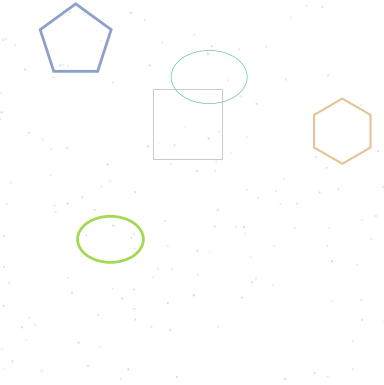[{"shape": "oval", "thickness": 0.5, "radius": 0.49, "center": [0.543, 0.8]}, {"shape": "pentagon", "thickness": 2, "radius": 0.48, "center": [0.197, 0.893]}, {"shape": "oval", "thickness": 2, "radius": 0.43, "center": [0.287, 0.378]}, {"shape": "hexagon", "thickness": 1.5, "radius": 0.42, "center": [0.889, 0.659]}, {"shape": "square", "thickness": 0.5, "radius": 0.45, "center": [0.487, 0.678]}]